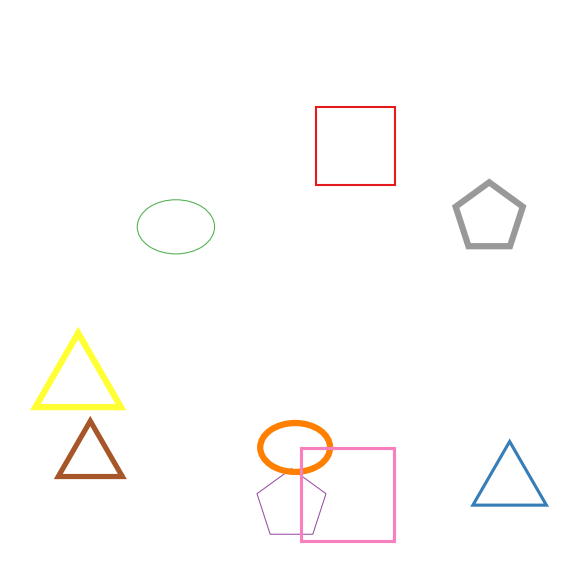[{"shape": "square", "thickness": 1, "radius": 0.34, "center": [0.615, 0.746]}, {"shape": "triangle", "thickness": 1.5, "radius": 0.37, "center": [0.883, 0.161]}, {"shape": "oval", "thickness": 0.5, "radius": 0.33, "center": [0.305, 0.606]}, {"shape": "pentagon", "thickness": 0.5, "radius": 0.31, "center": [0.505, 0.125]}, {"shape": "oval", "thickness": 3, "radius": 0.3, "center": [0.511, 0.224]}, {"shape": "triangle", "thickness": 3, "radius": 0.43, "center": [0.135, 0.337]}, {"shape": "triangle", "thickness": 2.5, "radius": 0.32, "center": [0.156, 0.206]}, {"shape": "square", "thickness": 1.5, "radius": 0.41, "center": [0.602, 0.143]}, {"shape": "pentagon", "thickness": 3, "radius": 0.31, "center": [0.847, 0.622]}]